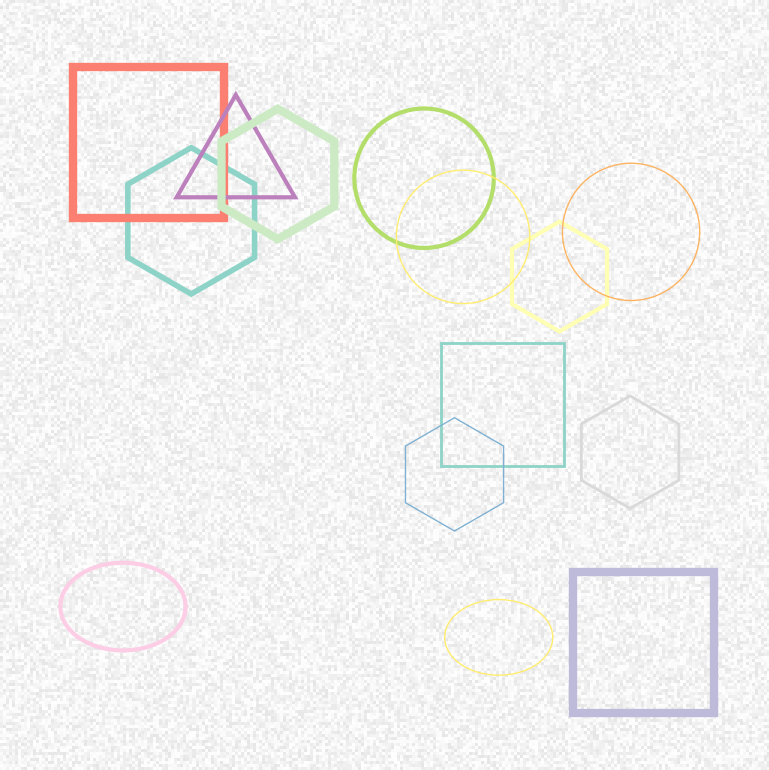[{"shape": "square", "thickness": 1, "radius": 0.4, "center": [0.653, 0.475]}, {"shape": "hexagon", "thickness": 2, "radius": 0.48, "center": [0.248, 0.713]}, {"shape": "hexagon", "thickness": 1.5, "radius": 0.36, "center": [0.727, 0.641]}, {"shape": "square", "thickness": 3, "radius": 0.46, "center": [0.836, 0.165]}, {"shape": "square", "thickness": 3, "radius": 0.49, "center": [0.193, 0.815]}, {"shape": "hexagon", "thickness": 0.5, "radius": 0.37, "center": [0.59, 0.384]}, {"shape": "circle", "thickness": 0.5, "radius": 0.45, "center": [0.82, 0.699]}, {"shape": "circle", "thickness": 1.5, "radius": 0.45, "center": [0.551, 0.769]}, {"shape": "oval", "thickness": 1.5, "radius": 0.41, "center": [0.16, 0.212]}, {"shape": "hexagon", "thickness": 1, "radius": 0.37, "center": [0.818, 0.413]}, {"shape": "triangle", "thickness": 1.5, "radius": 0.44, "center": [0.306, 0.788]}, {"shape": "hexagon", "thickness": 3, "radius": 0.42, "center": [0.361, 0.774]}, {"shape": "oval", "thickness": 0.5, "radius": 0.35, "center": [0.648, 0.172]}, {"shape": "circle", "thickness": 0.5, "radius": 0.43, "center": [0.601, 0.692]}]